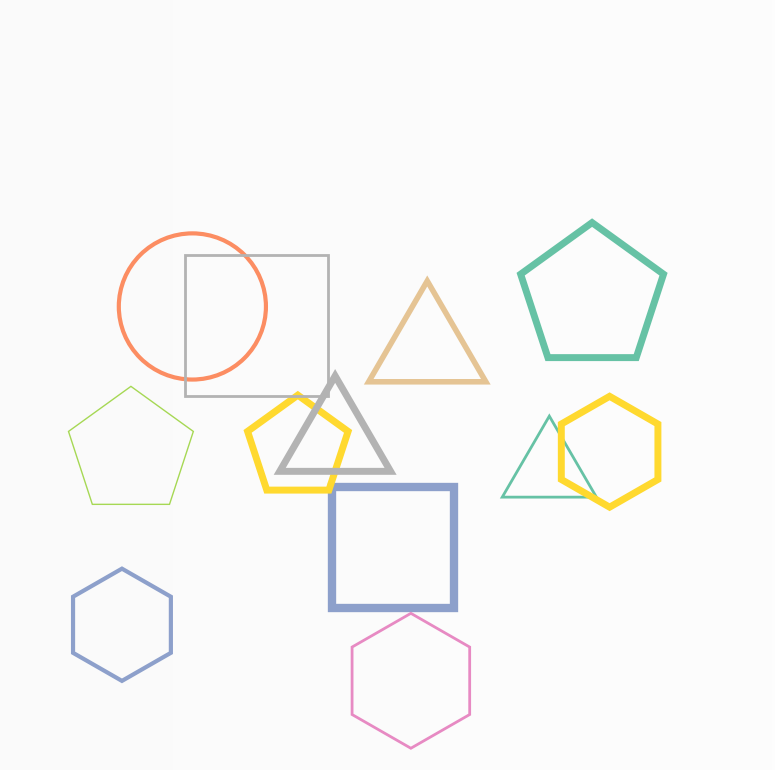[{"shape": "pentagon", "thickness": 2.5, "radius": 0.48, "center": [0.764, 0.614]}, {"shape": "triangle", "thickness": 1, "radius": 0.35, "center": [0.709, 0.389]}, {"shape": "circle", "thickness": 1.5, "radius": 0.47, "center": [0.248, 0.602]}, {"shape": "hexagon", "thickness": 1.5, "radius": 0.36, "center": [0.157, 0.189]}, {"shape": "square", "thickness": 3, "radius": 0.39, "center": [0.507, 0.289]}, {"shape": "hexagon", "thickness": 1, "radius": 0.44, "center": [0.53, 0.116]}, {"shape": "pentagon", "thickness": 0.5, "radius": 0.42, "center": [0.169, 0.414]}, {"shape": "pentagon", "thickness": 2.5, "radius": 0.34, "center": [0.384, 0.419]}, {"shape": "hexagon", "thickness": 2.5, "radius": 0.36, "center": [0.787, 0.413]}, {"shape": "triangle", "thickness": 2, "radius": 0.44, "center": [0.551, 0.548]}, {"shape": "square", "thickness": 1, "radius": 0.46, "center": [0.331, 0.577]}, {"shape": "triangle", "thickness": 2.5, "radius": 0.41, "center": [0.432, 0.429]}]